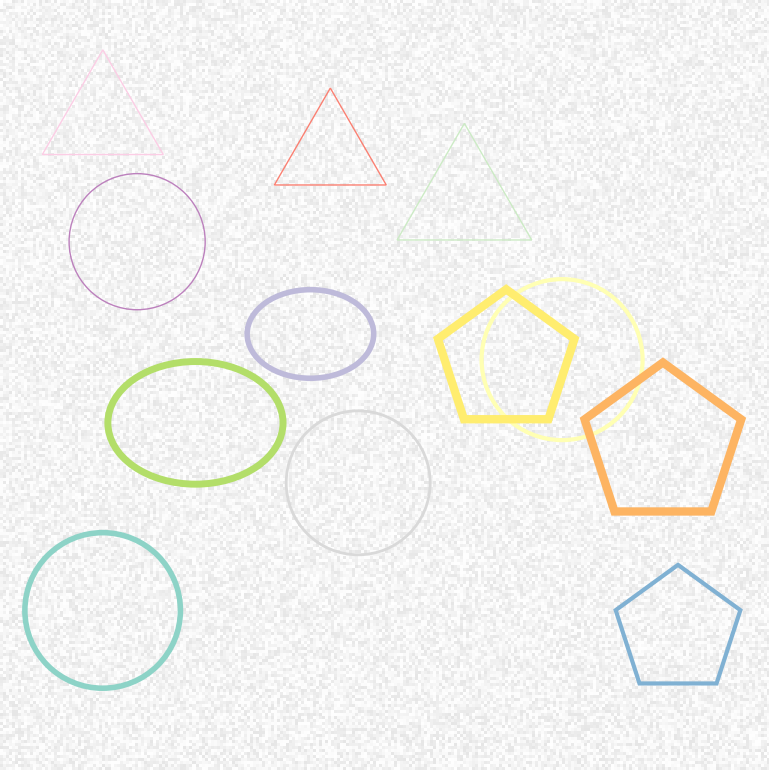[{"shape": "circle", "thickness": 2, "radius": 0.51, "center": [0.133, 0.207]}, {"shape": "circle", "thickness": 1.5, "radius": 0.52, "center": [0.73, 0.533]}, {"shape": "oval", "thickness": 2, "radius": 0.41, "center": [0.403, 0.566]}, {"shape": "triangle", "thickness": 0.5, "radius": 0.42, "center": [0.429, 0.802]}, {"shape": "pentagon", "thickness": 1.5, "radius": 0.43, "center": [0.881, 0.181]}, {"shape": "pentagon", "thickness": 3, "radius": 0.53, "center": [0.861, 0.422]}, {"shape": "oval", "thickness": 2.5, "radius": 0.57, "center": [0.254, 0.451]}, {"shape": "triangle", "thickness": 0.5, "radius": 0.45, "center": [0.134, 0.845]}, {"shape": "circle", "thickness": 1, "radius": 0.47, "center": [0.465, 0.373]}, {"shape": "circle", "thickness": 0.5, "radius": 0.44, "center": [0.178, 0.686]}, {"shape": "triangle", "thickness": 0.5, "radius": 0.5, "center": [0.603, 0.739]}, {"shape": "pentagon", "thickness": 3, "radius": 0.47, "center": [0.657, 0.531]}]